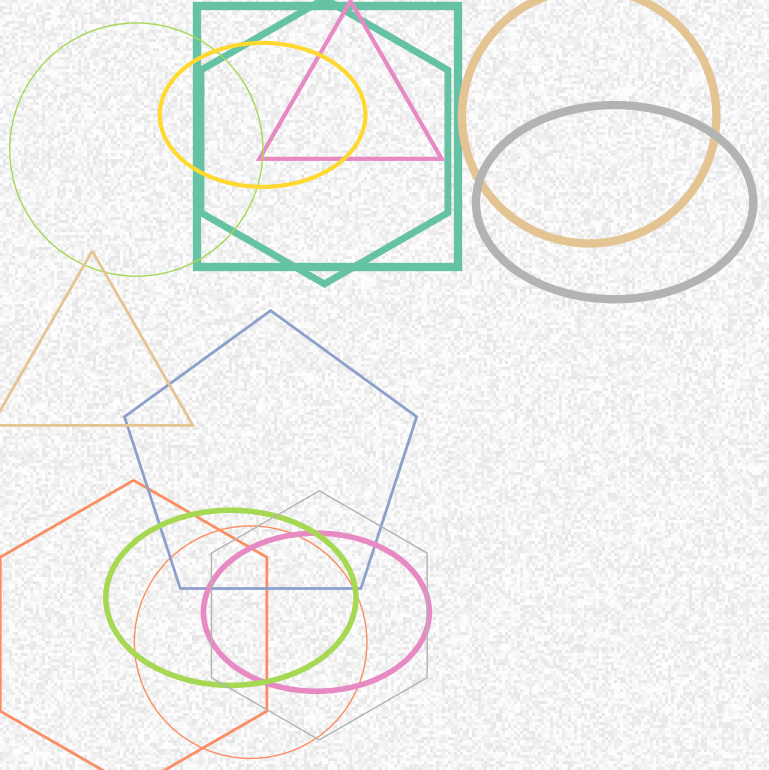[{"shape": "square", "thickness": 3, "radius": 0.85, "center": [0.425, 0.823]}, {"shape": "hexagon", "thickness": 2.5, "radius": 0.93, "center": [0.421, 0.816]}, {"shape": "circle", "thickness": 0.5, "radius": 0.76, "center": [0.325, 0.166]}, {"shape": "hexagon", "thickness": 1, "radius": 1.0, "center": [0.173, 0.176]}, {"shape": "pentagon", "thickness": 1, "radius": 1.0, "center": [0.351, 0.397]}, {"shape": "triangle", "thickness": 1.5, "radius": 0.68, "center": [0.455, 0.862]}, {"shape": "oval", "thickness": 2, "radius": 0.73, "center": [0.411, 0.205]}, {"shape": "circle", "thickness": 0.5, "radius": 0.82, "center": [0.177, 0.806]}, {"shape": "oval", "thickness": 2, "radius": 0.81, "center": [0.3, 0.224]}, {"shape": "oval", "thickness": 1.5, "radius": 0.67, "center": [0.341, 0.851]}, {"shape": "circle", "thickness": 3, "radius": 0.83, "center": [0.765, 0.849]}, {"shape": "triangle", "thickness": 1, "radius": 0.75, "center": [0.12, 0.523]}, {"shape": "oval", "thickness": 3, "radius": 0.9, "center": [0.798, 0.737]}, {"shape": "hexagon", "thickness": 0.5, "radius": 0.81, "center": [0.415, 0.201]}]